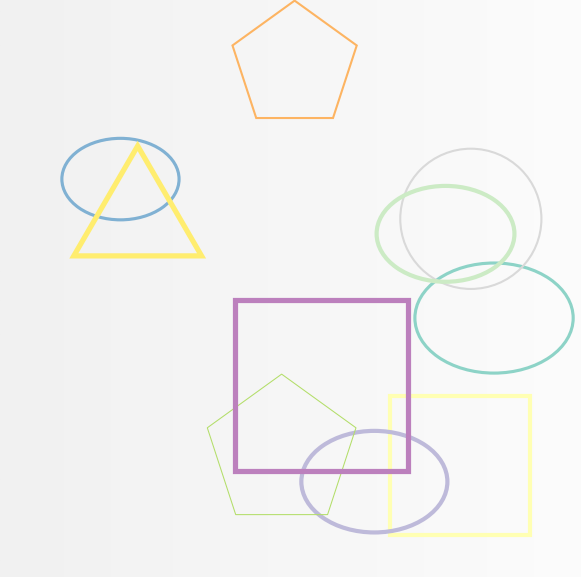[{"shape": "oval", "thickness": 1.5, "radius": 0.68, "center": [0.85, 0.448]}, {"shape": "square", "thickness": 2, "radius": 0.6, "center": [0.792, 0.193]}, {"shape": "oval", "thickness": 2, "radius": 0.63, "center": [0.644, 0.165]}, {"shape": "oval", "thickness": 1.5, "radius": 0.5, "center": [0.207, 0.689]}, {"shape": "pentagon", "thickness": 1, "radius": 0.56, "center": [0.507, 0.886]}, {"shape": "pentagon", "thickness": 0.5, "radius": 0.67, "center": [0.485, 0.217]}, {"shape": "circle", "thickness": 1, "radius": 0.61, "center": [0.81, 0.62]}, {"shape": "square", "thickness": 2.5, "radius": 0.74, "center": [0.553, 0.332]}, {"shape": "oval", "thickness": 2, "radius": 0.59, "center": [0.766, 0.594]}, {"shape": "triangle", "thickness": 2.5, "radius": 0.63, "center": [0.237, 0.619]}]